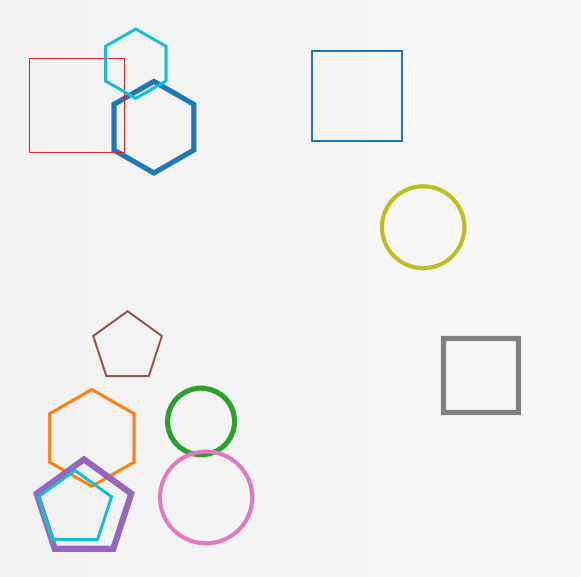[{"shape": "hexagon", "thickness": 2.5, "radius": 0.4, "center": [0.265, 0.779]}, {"shape": "square", "thickness": 1, "radius": 0.39, "center": [0.614, 0.833]}, {"shape": "hexagon", "thickness": 1.5, "radius": 0.42, "center": [0.158, 0.241]}, {"shape": "circle", "thickness": 2.5, "radius": 0.29, "center": [0.346, 0.269]}, {"shape": "square", "thickness": 0.5, "radius": 0.41, "center": [0.131, 0.817]}, {"shape": "pentagon", "thickness": 3, "radius": 0.43, "center": [0.144, 0.118]}, {"shape": "pentagon", "thickness": 1, "radius": 0.31, "center": [0.219, 0.398]}, {"shape": "circle", "thickness": 2, "radius": 0.4, "center": [0.355, 0.138]}, {"shape": "square", "thickness": 2.5, "radius": 0.32, "center": [0.826, 0.35]}, {"shape": "circle", "thickness": 2, "radius": 0.35, "center": [0.728, 0.606]}, {"shape": "pentagon", "thickness": 1.5, "radius": 0.33, "center": [0.129, 0.118]}, {"shape": "hexagon", "thickness": 1.5, "radius": 0.3, "center": [0.234, 0.889]}]